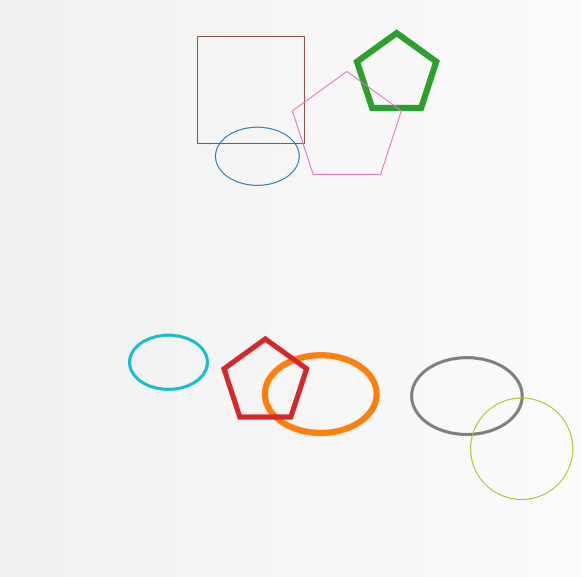[{"shape": "oval", "thickness": 0.5, "radius": 0.36, "center": [0.443, 0.729]}, {"shape": "oval", "thickness": 3, "radius": 0.48, "center": [0.552, 0.317]}, {"shape": "pentagon", "thickness": 3, "radius": 0.36, "center": [0.682, 0.87]}, {"shape": "pentagon", "thickness": 2.5, "radius": 0.37, "center": [0.456, 0.337]}, {"shape": "square", "thickness": 0.5, "radius": 0.46, "center": [0.43, 0.844]}, {"shape": "pentagon", "thickness": 0.5, "radius": 0.49, "center": [0.597, 0.777]}, {"shape": "oval", "thickness": 1.5, "radius": 0.48, "center": [0.803, 0.313]}, {"shape": "circle", "thickness": 0.5, "radius": 0.44, "center": [0.898, 0.222]}, {"shape": "oval", "thickness": 1.5, "radius": 0.34, "center": [0.29, 0.372]}]